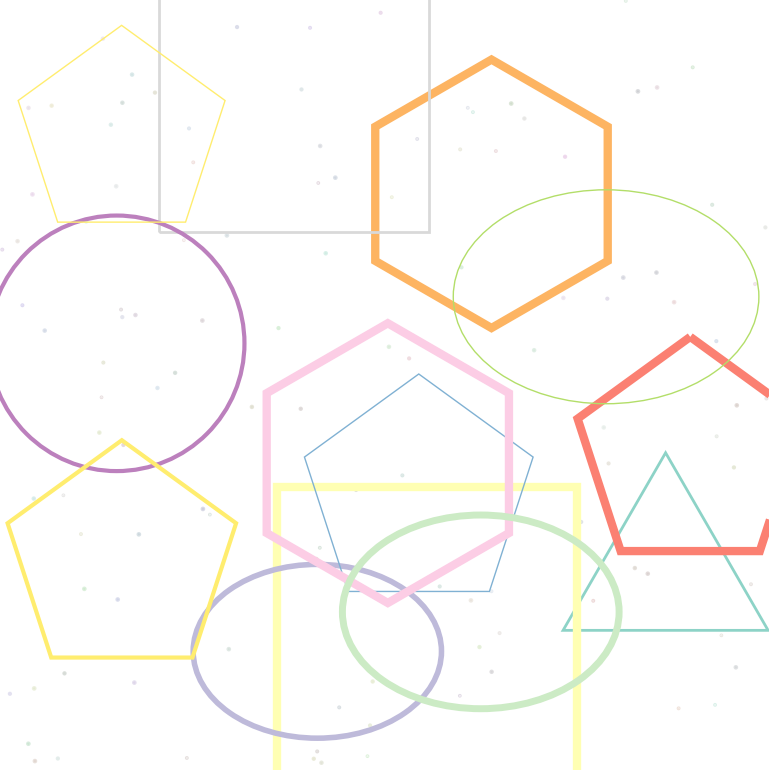[{"shape": "triangle", "thickness": 1, "radius": 0.77, "center": [0.864, 0.258]}, {"shape": "square", "thickness": 3, "radius": 0.97, "center": [0.554, 0.173]}, {"shape": "oval", "thickness": 2, "radius": 0.81, "center": [0.412, 0.154]}, {"shape": "pentagon", "thickness": 3, "radius": 0.77, "center": [0.896, 0.409]}, {"shape": "pentagon", "thickness": 0.5, "radius": 0.78, "center": [0.544, 0.358]}, {"shape": "hexagon", "thickness": 3, "radius": 0.87, "center": [0.638, 0.748]}, {"shape": "oval", "thickness": 0.5, "radius": 0.99, "center": [0.787, 0.615]}, {"shape": "hexagon", "thickness": 3, "radius": 0.91, "center": [0.504, 0.399]}, {"shape": "square", "thickness": 1, "radius": 0.88, "center": [0.382, 0.874]}, {"shape": "circle", "thickness": 1.5, "radius": 0.83, "center": [0.152, 0.554]}, {"shape": "oval", "thickness": 2.5, "radius": 0.9, "center": [0.624, 0.205]}, {"shape": "pentagon", "thickness": 0.5, "radius": 0.71, "center": [0.158, 0.826]}, {"shape": "pentagon", "thickness": 1.5, "radius": 0.78, "center": [0.158, 0.272]}]